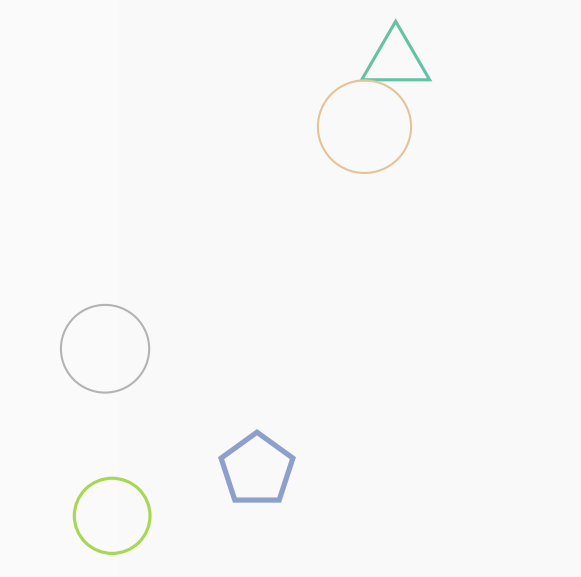[{"shape": "triangle", "thickness": 1.5, "radius": 0.34, "center": [0.681, 0.895]}, {"shape": "pentagon", "thickness": 2.5, "radius": 0.32, "center": [0.442, 0.186]}, {"shape": "circle", "thickness": 1.5, "radius": 0.33, "center": [0.193, 0.106]}, {"shape": "circle", "thickness": 1, "radius": 0.4, "center": [0.627, 0.78]}, {"shape": "circle", "thickness": 1, "radius": 0.38, "center": [0.181, 0.395]}]